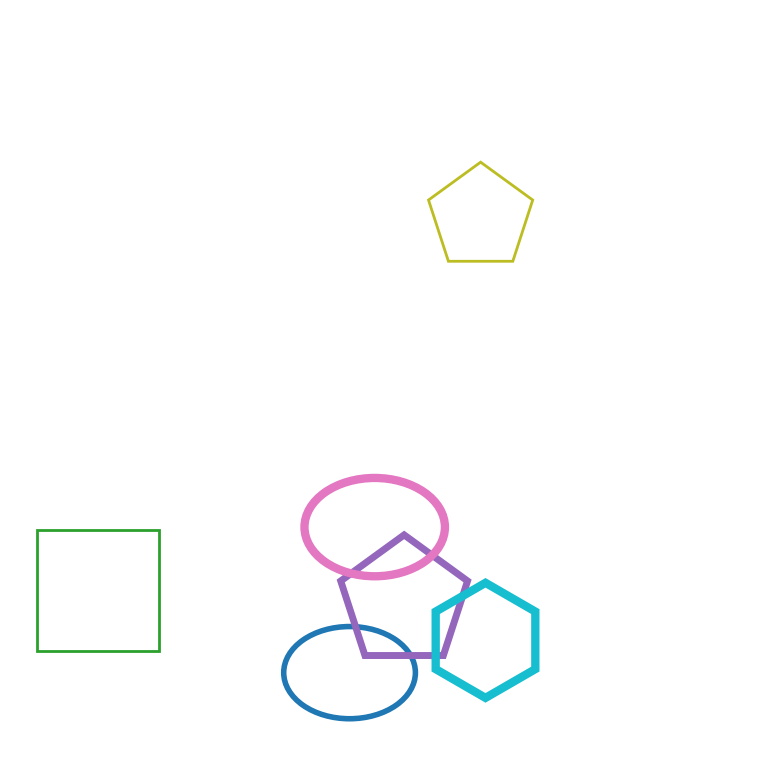[{"shape": "oval", "thickness": 2, "radius": 0.43, "center": [0.454, 0.126]}, {"shape": "square", "thickness": 1, "radius": 0.39, "center": [0.127, 0.233]}, {"shape": "pentagon", "thickness": 2.5, "radius": 0.43, "center": [0.525, 0.219]}, {"shape": "oval", "thickness": 3, "radius": 0.46, "center": [0.487, 0.315]}, {"shape": "pentagon", "thickness": 1, "radius": 0.36, "center": [0.624, 0.718]}, {"shape": "hexagon", "thickness": 3, "radius": 0.37, "center": [0.631, 0.168]}]